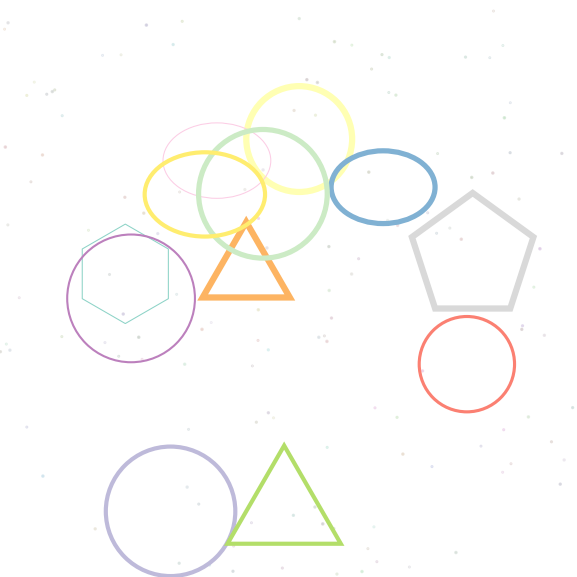[{"shape": "hexagon", "thickness": 0.5, "radius": 0.43, "center": [0.217, 0.525]}, {"shape": "circle", "thickness": 3, "radius": 0.46, "center": [0.518, 0.758]}, {"shape": "circle", "thickness": 2, "radius": 0.56, "center": [0.295, 0.114]}, {"shape": "circle", "thickness": 1.5, "radius": 0.41, "center": [0.808, 0.369]}, {"shape": "oval", "thickness": 2.5, "radius": 0.45, "center": [0.663, 0.675]}, {"shape": "triangle", "thickness": 3, "radius": 0.44, "center": [0.426, 0.528]}, {"shape": "triangle", "thickness": 2, "radius": 0.57, "center": [0.492, 0.114]}, {"shape": "oval", "thickness": 0.5, "radius": 0.47, "center": [0.376, 0.721]}, {"shape": "pentagon", "thickness": 3, "radius": 0.55, "center": [0.818, 0.554]}, {"shape": "circle", "thickness": 1, "radius": 0.55, "center": [0.227, 0.482]}, {"shape": "circle", "thickness": 2.5, "radius": 0.56, "center": [0.455, 0.664]}, {"shape": "oval", "thickness": 2, "radius": 0.52, "center": [0.355, 0.662]}]